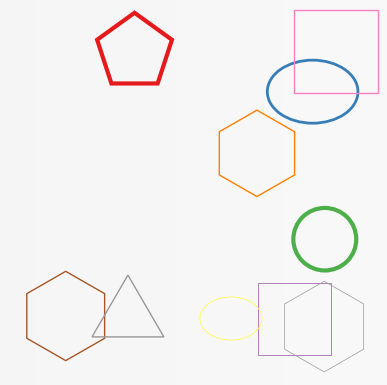[{"shape": "pentagon", "thickness": 3, "radius": 0.51, "center": [0.347, 0.865]}, {"shape": "oval", "thickness": 2, "radius": 0.58, "center": [0.807, 0.762]}, {"shape": "circle", "thickness": 3, "radius": 0.41, "center": [0.838, 0.379]}, {"shape": "square", "thickness": 0.5, "radius": 0.47, "center": [0.76, 0.172]}, {"shape": "hexagon", "thickness": 1, "radius": 0.56, "center": [0.663, 0.602]}, {"shape": "oval", "thickness": 0.5, "radius": 0.4, "center": [0.596, 0.173]}, {"shape": "hexagon", "thickness": 1, "radius": 0.58, "center": [0.17, 0.179]}, {"shape": "square", "thickness": 1, "radius": 0.54, "center": [0.867, 0.865]}, {"shape": "hexagon", "thickness": 0.5, "radius": 0.59, "center": [0.837, 0.152]}, {"shape": "triangle", "thickness": 1, "radius": 0.54, "center": [0.33, 0.178]}]